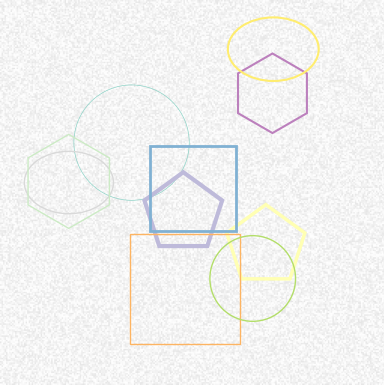[{"shape": "circle", "thickness": 0.5, "radius": 0.75, "center": [0.342, 0.63]}, {"shape": "pentagon", "thickness": 2.5, "radius": 0.53, "center": [0.69, 0.362]}, {"shape": "pentagon", "thickness": 3, "radius": 0.53, "center": [0.476, 0.447]}, {"shape": "square", "thickness": 2, "radius": 0.55, "center": [0.501, 0.51]}, {"shape": "square", "thickness": 1, "radius": 0.71, "center": [0.482, 0.249]}, {"shape": "circle", "thickness": 1, "radius": 0.56, "center": [0.656, 0.277]}, {"shape": "oval", "thickness": 1, "radius": 0.58, "center": [0.179, 0.526]}, {"shape": "hexagon", "thickness": 1.5, "radius": 0.52, "center": [0.708, 0.758]}, {"shape": "hexagon", "thickness": 1, "radius": 0.61, "center": [0.179, 0.529]}, {"shape": "oval", "thickness": 1.5, "radius": 0.59, "center": [0.71, 0.872]}]